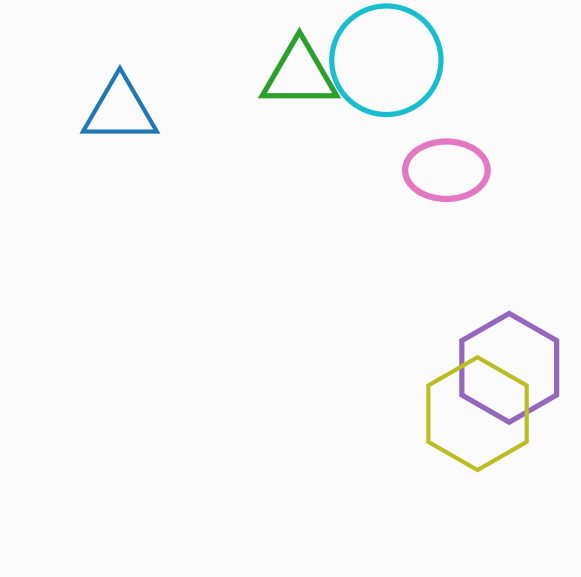[{"shape": "triangle", "thickness": 2, "radius": 0.37, "center": [0.206, 0.808]}, {"shape": "triangle", "thickness": 2.5, "radius": 0.37, "center": [0.515, 0.87]}, {"shape": "hexagon", "thickness": 2.5, "radius": 0.47, "center": [0.876, 0.362]}, {"shape": "oval", "thickness": 3, "radius": 0.36, "center": [0.768, 0.704]}, {"shape": "hexagon", "thickness": 2, "radius": 0.49, "center": [0.822, 0.283]}, {"shape": "circle", "thickness": 2.5, "radius": 0.47, "center": [0.665, 0.895]}]